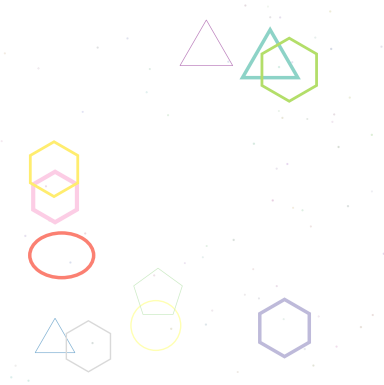[{"shape": "triangle", "thickness": 2.5, "radius": 0.41, "center": [0.702, 0.84]}, {"shape": "circle", "thickness": 1, "radius": 0.32, "center": [0.405, 0.155]}, {"shape": "hexagon", "thickness": 2.5, "radius": 0.37, "center": [0.739, 0.148]}, {"shape": "oval", "thickness": 2.5, "radius": 0.41, "center": [0.16, 0.337]}, {"shape": "triangle", "thickness": 0.5, "radius": 0.3, "center": [0.143, 0.114]}, {"shape": "hexagon", "thickness": 2, "radius": 0.41, "center": [0.751, 0.819]}, {"shape": "hexagon", "thickness": 3, "radius": 0.33, "center": [0.143, 0.488]}, {"shape": "hexagon", "thickness": 1, "radius": 0.33, "center": [0.23, 0.101]}, {"shape": "triangle", "thickness": 0.5, "radius": 0.4, "center": [0.536, 0.869]}, {"shape": "pentagon", "thickness": 0.5, "radius": 0.33, "center": [0.41, 0.237]}, {"shape": "hexagon", "thickness": 2, "radius": 0.36, "center": [0.14, 0.561]}]